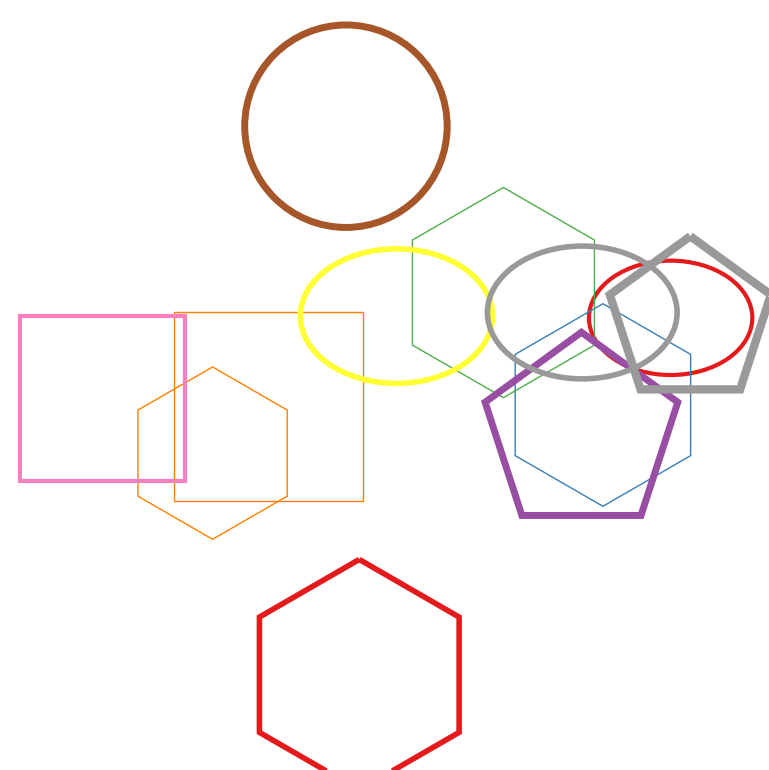[{"shape": "hexagon", "thickness": 2, "radius": 0.75, "center": [0.467, 0.124]}, {"shape": "oval", "thickness": 1.5, "radius": 0.53, "center": [0.871, 0.587]}, {"shape": "hexagon", "thickness": 0.5, "radius": 0.66, "center": [0.783, 0.474]}, {"shape": "hexagon", "thickness": 0.5, "radius": 0.68, "center": [0.654, 0.62]}, {"shape": "pentagon", "thickness": 2.5, "radius": 0.66, "center": [0.755, 0.437]}, {"shape": "square", "thickness": 0.5, "radius": 0.61, "center": [0.349, 0.472]}, {"shape": "hexagon", "thickness": 0.5, "radius": 0.56, "center": [0.276, 0.412]}, {"shape": "oval", "thickness": 2, "radius": 0.62, "center": [0.515, 0.589]}, {"shape": "circle", "thickness": 2.5, "radius": 0.66, "center": [0.449, 0.836]}, {"shape": "square", "thickness": 1.5, "radius": 0.54, "center": [0.133, 0.482]}, {"shape": "oval", "thickness": 2, "radius": 0.62, "center": [0.756, 0.594]}, {"shape": "pentagon", "thickness": 3, "radius": 0.55, "center": [0.897, 0.583]}]